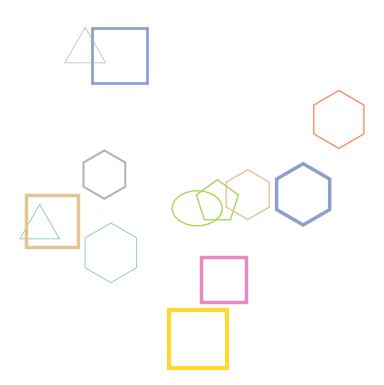[{"shape": "triangle", "thickness": 0.5, "radius": 0.3, "center": [0.103, 0.409]}, {"shape": "hexagon", "thickness": 0.5, "radius": 0.39, "center": [0.288, 0.343]}, {"shape": "hexagon", "thickness": 1, "radius": 0.38, "center": [0.88, 0.69]}, {"shape": "hexagon", "thickness": 2.5, "radius": 0.4, "center": [0.787, 0.495]}, {"shape": "square", "thickness": 2, "radius": 0.35, "center": [0.311, 0.856]}, {"shape": "square", "thickness": 2.5, "radius": 0.29, "center": [0.58, 0.274]}, {"shape": "oval", "thickness": 1, "radius": 0.32, "center": [0.512, 0.459]}, {"shape": "pentagon", "thickness": 1, "radius": 0.29, "center": [0.565, 0.476]}, {"shape": "square", "thickness": 3, "radius": 0.38, "center": [0.515, 0.12]}, {"shape": "hexagon", "thickness": 1, "radius": 0.32, "center": [0.643, 0.494]}, {"shape": "square", "thickness": 2.5, "radius": 0.34, "center": [0.136, 0.426]}, {"shape": "hexagon", "thickness": 1.5, "radius": 0.31, "center": [0.271, 0.546]}, {"shape": "triangle", "thickness": 0.5, "radius": 0.31, "center": [0.221, 0.867]}]